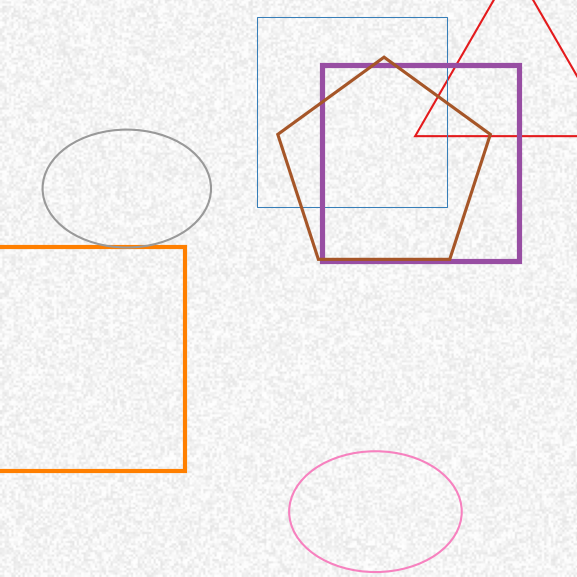[{"shape": "triangle", "thickness": 1, "radius": 0.98, "center": [0.889, 0.862]}, {"shape": "square", "thickness": 0.5, "radius": 0.82, "center": [0.609, 0.805]}, {"shape": "square", "thickness": 2.5, "radius": 0.85, "center": [0.728, 0.717]}, {"shape": "square", "thickness": 2, "radius": 0.97, "center": [0.127, 0.378]}, {"shape": "pentagon", "thickness": 1.5, "radius": 0.97, "center": [0.665, 0.707]}, {"shape": "oval", "thickness": 1, "radius": 0.75, "center": [0.65, 0.113]}, {"shape": "oval", "thickness": 1, "radius": 0.73, "center": [0.22, 0.673]}]